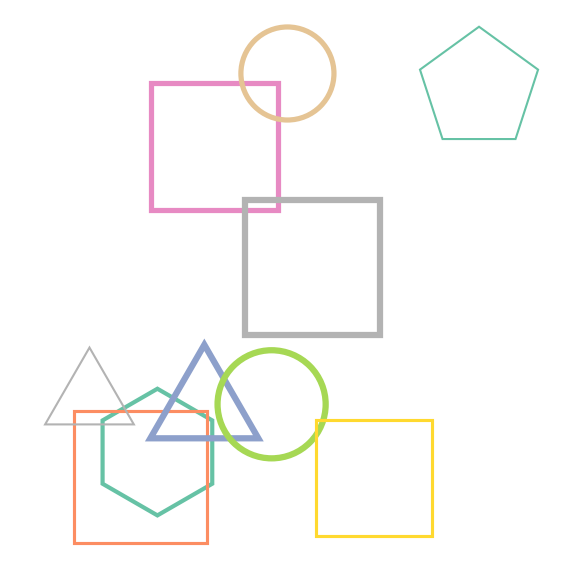[{"shape": "pentagon", "thickness": 1, "radius": 0.54, "center": [0.829, 0.845]}, {"shape": "hexagon", "thickness": 2, "radius": 0.55, "center": [0.273, 0.216]}, {"shape": "square", "thickness": 1.5, "radius": 0.57, "center": [0.244, 0.173]}, {"shape": "triangle", "thickness": 3, "radius": 0.54, "center": [0.354, 0.294]}, {"shape": "square", "thickness": 2.5, "radius": 0.55, "center": [0.372, 0.746]}, {"shape": "circle", "thickness": 3, "radius": 0.47, "center": [0.47, 0.299]}, {"shape": "square", "thickness": 1.5, "radius": 0.5, "center": [0.648, 0.172]}, {"shape": "circle", "thickness": 2.5, "radius": 0.4, "center": [0.498, 0.872]}, {"shape": "triangle", "thickness": 1, "radius": 0.44, "center": [0.155, 0.309]}, {"shape": "square", "thickness": 3, "radius": 0.58, "center": [0.541, 0.536]}]